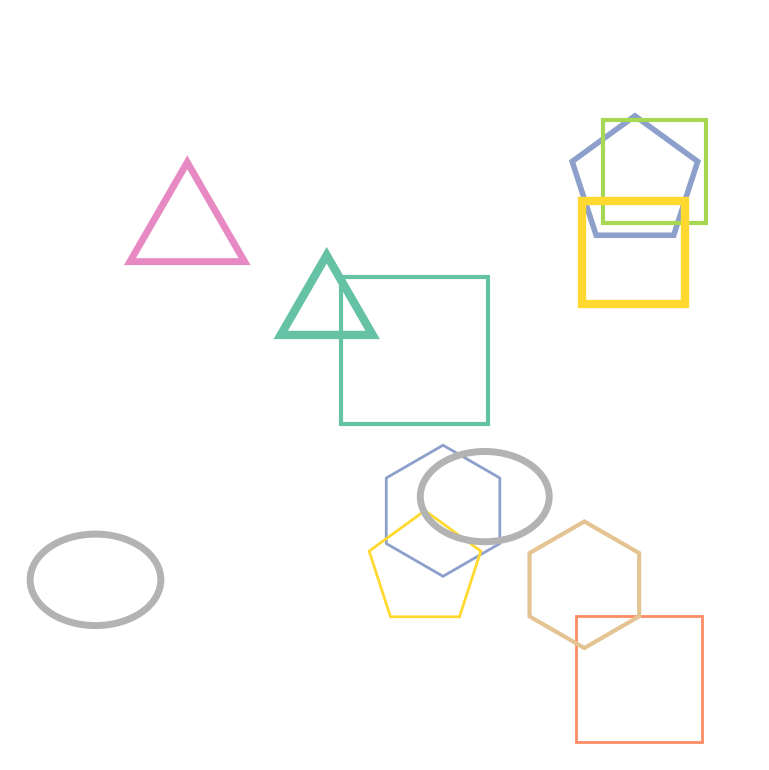[{"shape": "square", "thickness": 1.5, "radius": 0.48, "center": [0.538, 0.545]}, {"shape": "triangle", "thickness": 3, "radius": 0.34, "center": [0.424, 0.6]}, {"shape": "square", "thickness": 1, "radius": 0.41, "center": [0.83, 0.118]}, {"shape": "hexagon", "thickness": 1, "radius": 0.43, "center": [0.575, 0.337]}, {"shape": "pentagon", "thickness": 2, "radius": 0.43, "center": [0.825, 0.764]}, {"shape": "triangle", "thickness": 2.5, "radius": 0.43, "center": [0.243, 0.703]}, {"shape": "square", "thickness": 1.5, "radius": 0.33, "center": [0.85, 0.777]}, {"shape": "pentagon", "thickness": 1, "radius": 0.38, "center": [0.552, 0.261]}, {"shape": "square", "thickness": 3, "radius": 0.33, "center": [0.823, 0.672]}, {"shape": "hexagon", "thickness": 1.5, "radius": 0.41, "center": [0.759, 0.241]}, {"shape": "oval", "thickness": 2.5, "radius": 0.42, "center": [0.124, 0.247]}, {"shape": "oval", "thickness": 2.5, "radius": 0.42, "center": [0.63, 0.355]}]